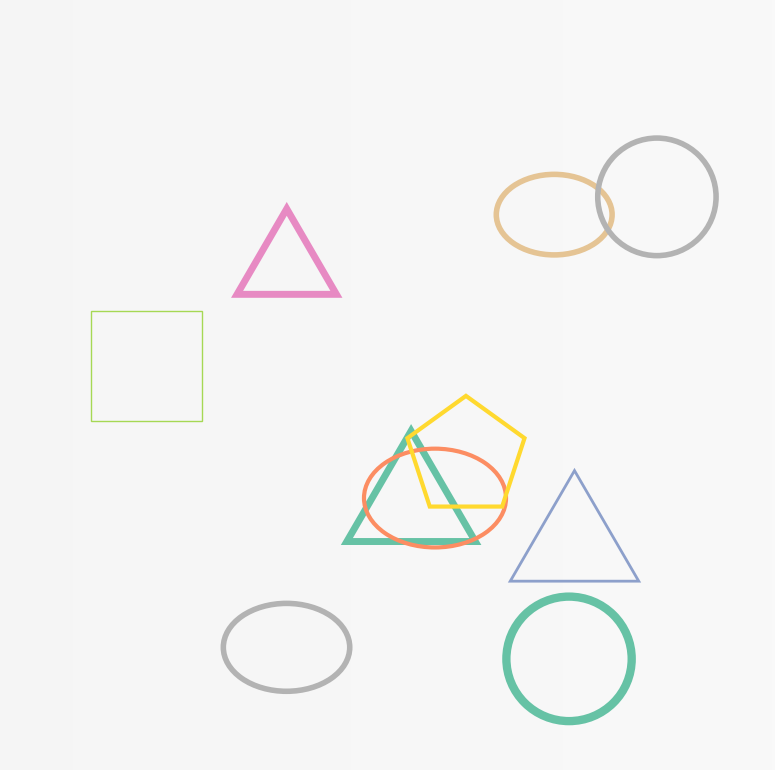[{"shape": "circle", "thickness": 3, "radius": 0.4, "center": [0.734, 0.144]}, {"shape": "triangle", "thickness": 2.5, "radius": 0.48, "center": [0.53, 0.345]}, {"shape": "oval", "thickness": 1.5, "radius": 0.46, "center": [0.561, 0.353]}, {"shape": "triangle", "thickness": 1, "radius": 0.48, "center": [0.741, 0.293]}, {"shape": "triangle", "thickness": 2.5, "radius": 0.37, "center": [0.37, 0.655]}, {"shape": "square", "thickness": 0.5, "radius": 0.36, "center": [0.189, 0.524]}, {"shape": "pentagon", "thickness": 1.5, "radius": 0.4, "center": [0.601, 0.406]}, {"shape": "oval", "thickness": 2, "radius": 0.37, "center": [0.715, 0.721]}, {"shape": "oval", "thickness": 2, "radius": 0.41, "center": [0.37, 0.159]}, {"shape": "circle", "thickness": 2, "radius": 0.38, "center": [0.848, 0.744]}]